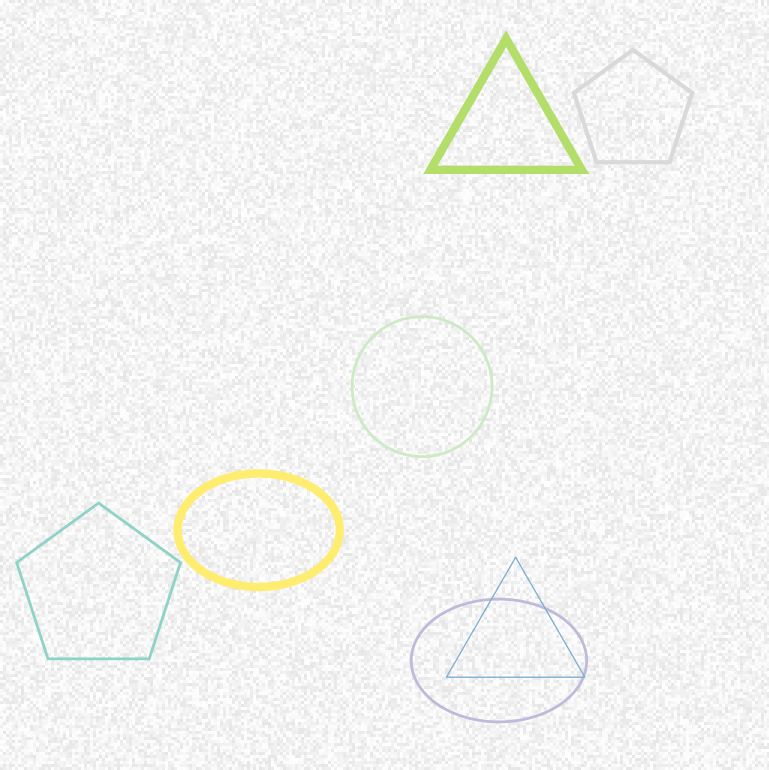[{"shape": "pentagon", "thickness": 1, "radius": 0.56, "center": [0.128, 0.235]}, {"shape": "oval", "thickness": 1, "radius": 0.57, "center": [0.648, 0.142]}, {"shape": "triangle", "thickness": 0.5, "radius": 0.52, "center": [0.67, 0.172]}, {"shape": "triangle", "thickness": 3, "radius": 0.57, "center": [0.657, 0.836]}, {"shape": "pentagon", "thickness": 1.5, "radius": 0.4, "center": [0.822, 0.855]}, {"shape": "circle", "thickness": 1, "radius": 0.45, "center": [0.548, 0.498]}, {"shape": "oval", "thickness": 3, "radius": 0.53, "center": [0.336, 0.311]}]